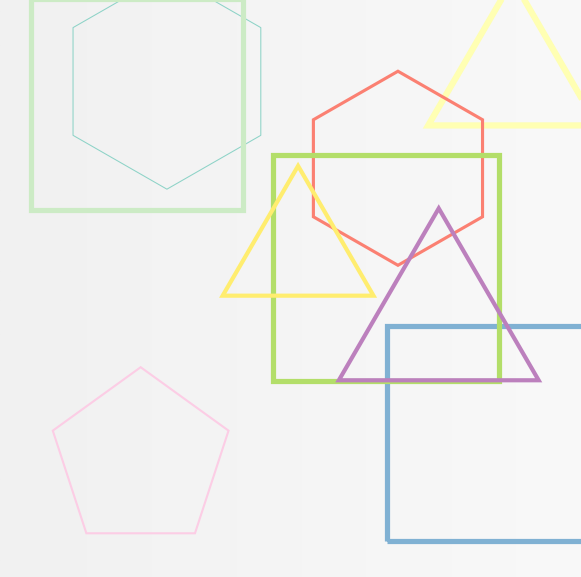[{"shape": "hexagon", "thickness": 0.5, "radius": 0.93, "center": [0.287, 0.858]}, {"shape": "triangle", "thickness": 3, "radius": 0.84, "center": [0.882, 0.866]}, {"shape": "hexagon", "thickness": 1.5, "radius": 0.84, "center": [0.685, 0.708]}, {"shape": "square", "thickness": 2.5, "radius": 0.93, "center": [0.852, 0.249]}, {"shape": "square", "thickness": 2.5, "radius": 0.97, "center": [0.664, 0.535]}, {"shape": "pentagon", "thickness": 1, "radius": 0.79, "center": [0.242, 0.204]}, {"shape": "triangle", "thickness": 2, "radius": 0.99, "center": [0.755, 0.44]}, {"shape": "square", "thickness": 2.5, "radius": 0.91, "center": [0.236, 0.818]}, {"shape": "triangle", "thickness": 2, "radius": 0.75, "center": [0.513, 0.562]}]